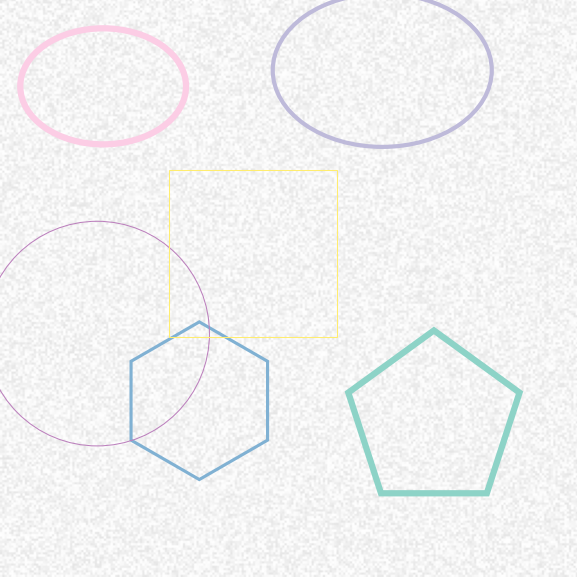[{"shape": "pentagon", "thickness": 3, "radius": 0.78, "center": [0.751, 0.271]}, {"shape": "oval", "thickness": 2, "radius": 0.95, "center": [0.662, 0.878]}, {"shape": "hexagon", "thickness": 1.5, "radius": 0.68, "center": [0.345, 0.305]}, {"shape": "oval", "thickness": 3, "radius": 0.72, "center": [0.179, 0.85]}, {"shape": "circle", "thickness": 0.5, "radius": 0.97, "center": [0.168, 0.421]}, {"shape": "square", "thickness": 0.5, "radius": 0.72, "center": [0.438, 0.56]}]